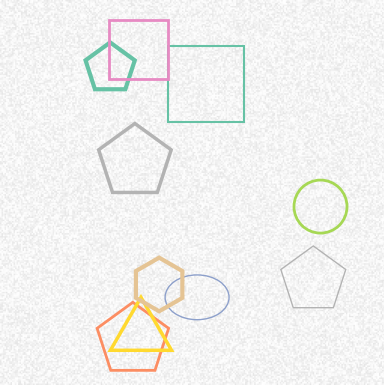[{"shape": "square", "thickness": 1.5, "radius": 0.49, "center": [0.535, 0.781]}, {"shape": "pentagon", "thickness": 3, "radius": 0.34, "center": [0.286, 0.823]}, {"shape": "pentagon", "thickness": 2, "radius": 0.49, "center": [0.345, 0.117]}, {"shape": "oval", "thickness": 1, "radius": 0.42, "center": [0.512, 0.228]}, {"shape": "square", "thickness": 2, "radius": 0.38, "center": [0.361, 0.871]}, {"shape": "circle", "thickness": 2, "radius": 0.34, "center": [0.832, 0.463]}, {"shape": "triangle", "thickness": 2.5, "radius": 0.46, "center": [0.366, 0.136]}, {"shape": "hexagon", "thickness": 3, "radius": 0.35, "center": [0.413, 0.261]}, {"shape": "pentagon", "thickness": 1, "radius": 0.44, "center": [0.814, 0.273]}, {"shape": "pentagon", "thickness": 2.5, "radius": 0.5, "center": [0.35, 0.58]}]